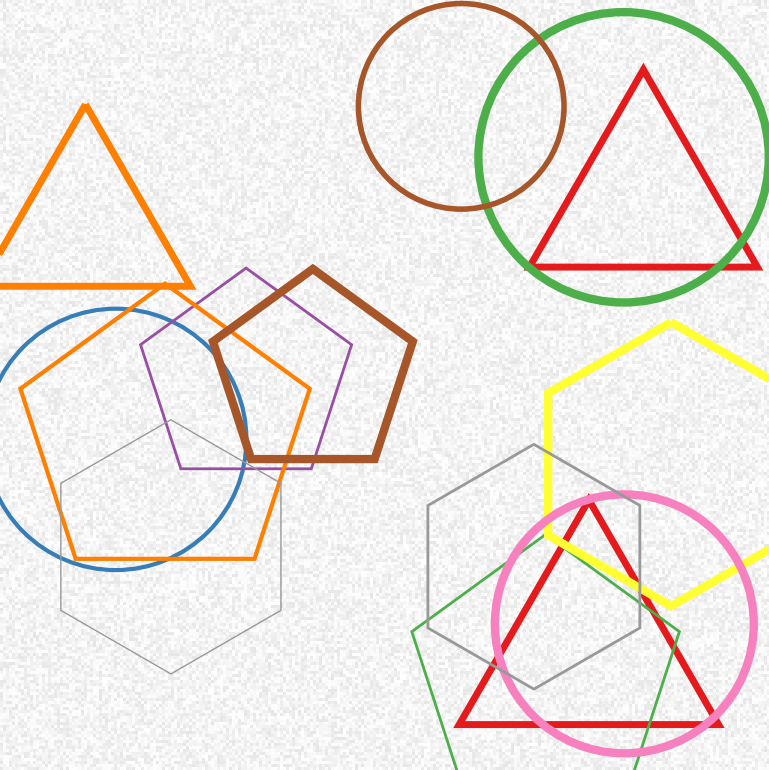[{"shape": "triangle", "thickness": 2.5, "radius": 0.85, "center": [0.836, 0.739]}, {"shape": "triangle", "thickness": 2.5, "radius": 0.97, "center": [0.765, 0.156]}, {"shape": "circle", "thickness": 1.5, "radius": 0.85, "center": [0.15, 0.429]}, {"shape": "pentagon", "thickness": 1, "radius": 0.91, "center": [0.709, 0.123]}, {"shape": "circle", "thickness": 3, "radius": 0.94, "center": [0.81, 0.796]}, {"shape": "pentagon", "thickness": 1, "radius": 0.72, "center": [0.32, 0.508]}, {"shape": "triangle", "thickness": 2.5, "radius": 0.79, "center": [0.111, 0.707]}, {"shape": "pentagon", "thickness": 1.5, "radius": 0.99, "center": [0.214, 0.434]}, {"shape": "hexagon", "thickness": 3, "radius": 0.92, "center": [0.872, 0.397]}, {"shape": "circle", "thickness": 2, "radius": 0.67, "center": [0.599, 0.862]}, {"shape": "pentagon", "thickness": 3, "radius": 0.68, "center": [0.406, 0.514]}, {"shape": "circle", "thickness": 3, "radius": 0.84, "center": [0.811, 0.19]}, {"shape": "hexagon", "thickness": 1, "radius": 0.79, "center": [0.693, 0.264]}, {"shape": "hexagon", "thickness": 0.5, "radius": 0.83, "center": [0.222, 0.29]}]